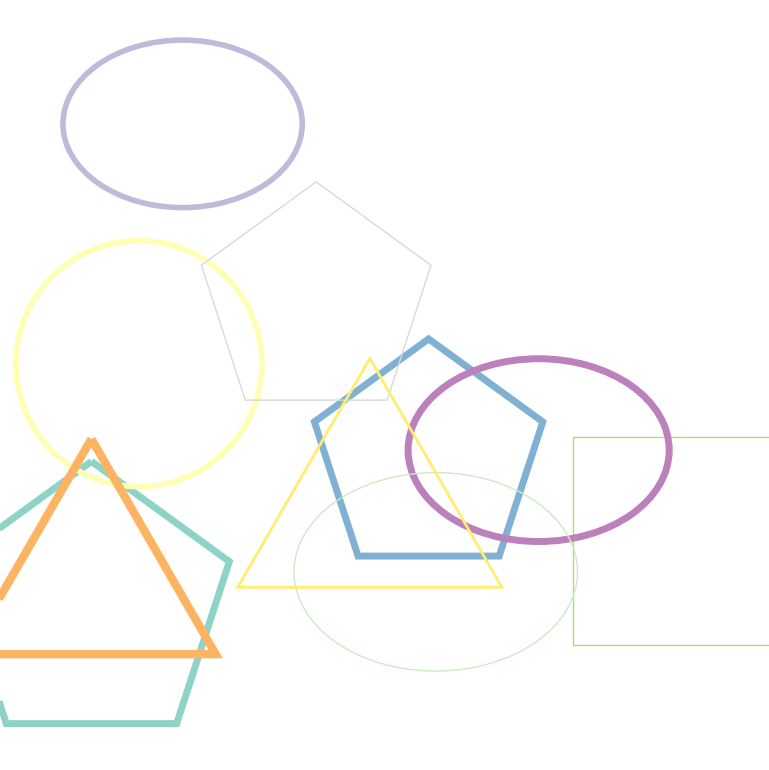[{"shape": "pentagon", "thickness": 2.5, "radius": 0.94, "center": [0.119, 0.213]}, {"shape": "circle", "thickness": 2, "radius": 0.8, "center": [0.18, 0.528]}, {"shape": "oval", "thickness": 2, "radius": 0.78, "center": [0.237, 0.839]}, {"shape": "pentagon", "thickness": 2.5, "radius": 0.78, "center": [0.557, 0.404]}, {"shape": "triangle", "thickness": 3, "radius": 0.93, "center": [0.119, 0.244]}, {"shape": "square", "thickness": 0.5, "radius": 0.67, "center": [0.879, 0.297]}, {"shape": "pentagon", "thickness": 0.5, "radius": 0.78, "center": [0.411, 0.607]}, {"shape": "oval", "thickness": 2.5, "radius": 0.85, "center": [0.7, 0.415]}, {"shape": "oval", "thickness": 0.5, "radius": 0.92, "center": [0.566, 0.257]}, {"shape": "triangle", "thickness": 1, "radius": 0.99, "center": [0.48, 0.336]}]